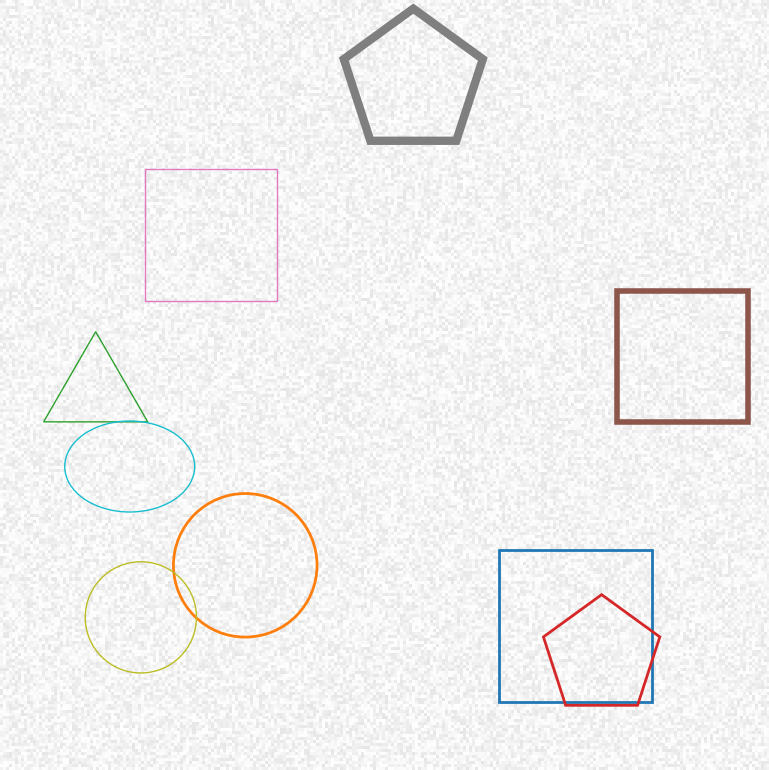[{"shape": "square", "thickness": 1, "radius": 0.5, "center": [0.748, 0.187]}, {"shape": "circle", "thickness": 1, "radius": 0.47, "center": [0.318, 0.266]}, {"shape": "triangle", "thickness": 0.5, "radius": 0.39, "center": [0.124, 0.491]}, {"shape": "pentagon", "thickness": 1, "radius": 0.4, "center": [0.781, 0.148]}, {"shape": "square", "thickness": 2, "radius": 0.42, "center": [0.887, 0.537]}, {"shape": "square", "thickness": 0.5, "radius": 0.43, "center": [0.274, 0.695]}, {"shape": "pentagon", "thickness": 3, "radius": 0.47, "center": [0.537, 0.894]}, {"shape": "circle", "thickness": 0.5, "radius": 0.36, "center": [0.183, 0.198]}, {"shape": "oval", "thickness": 0.5, "radius": 0.42, "center": [0.168, 0.394]}]